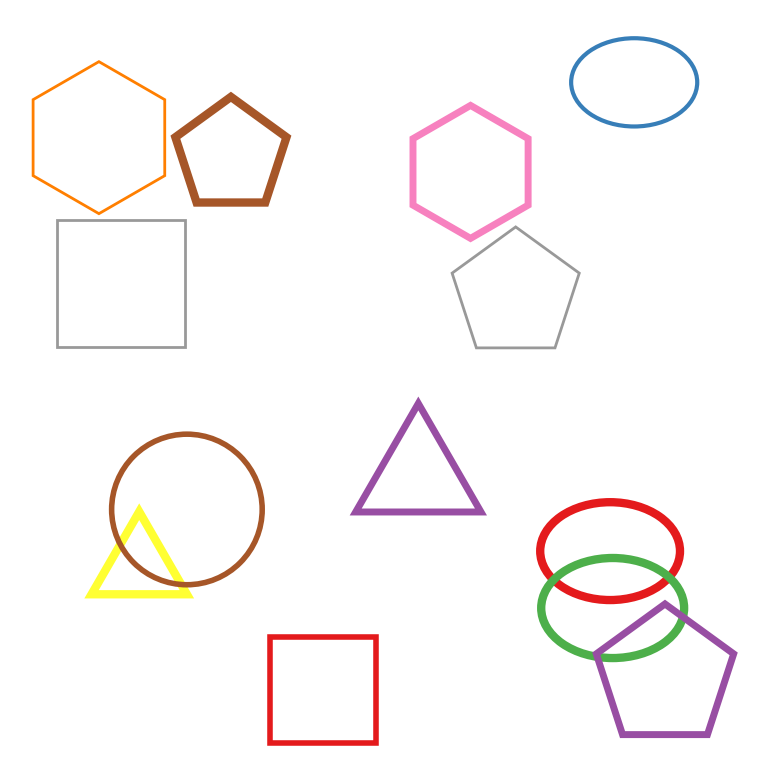[{"shape": "square", "thickness": 2, "radius": 0.35, "center": [0.42, 0.104]}, {"shape": "oval", "thickness": 3, "radius": 0.45, "center": [0.792, 0.284]}, {"shape": "oval", "thickness": 1.5, "radius": 0.41, "center": [0.824, 0.893]}, {"shape": "oval", "thickness": 3, "radius": 0.46, "center": [0.796, 0.21]}, {"shape": "triangle", "thickness": 2.5, "radius": 0.47, "center": [0.543, 0.382]}, {"shape": "pentagon", "thickness": 2.5, "radius": 0.47, "center": [0.864, 0.122]}, {"shape": "hexagon", "thickness": 1, "radius": 0.49, "center": [0.128, 0.821]}, {"shape": "triangle", "thickness": 3, "radius": 0.36, "center": [0.181, 0.264]}, {"shape": "pentagon", "thickness": 3, "radius": 0.38, "center": [0.3, 0.798]}, {"shape": "circle", "thickness": 2, "radius": 0.49, "center": [0.243, 0.338]}, {"shape": "hexagon", "thickness": 2.5, "radius": 0.43, "center": [0.611, 0.777]}, {"shape": "pentagon", "thickness": 1, "radius": 0.43, "center": [0.67, 0.618]}, {"shape": "square", "thickness": 1, "radius": 0.41, "center": [0.157, 0.632]}]